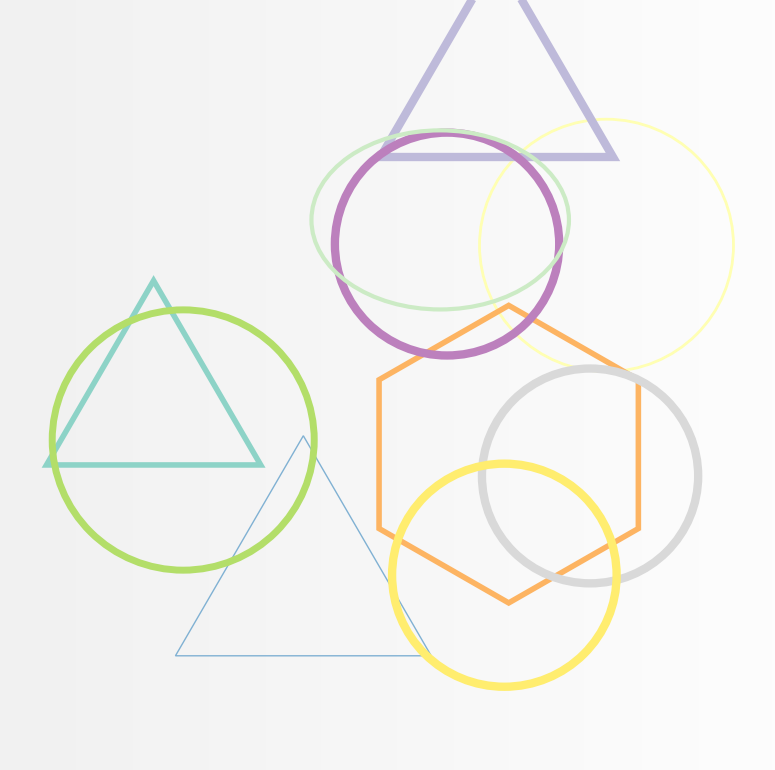[{"shape": "triangle", "thickness": 2, "radius": 0.8, "center": [0.198, 0.476]}, {"shape": "circle", "thickness": 1, "radius": 0.82, "center": [0.783, 0.681]}, {"shape": "triangle", "thickness": 3, "radius": 0.87, "center": [0.641, 0.883]}, {"shape": "triangle", "thickness": 0.5, "radius": 0.95, "center": [0.391, 0.244]}, {"shape": "hexagon", "thickness": 2, "radius": 0.97, "center": [0.656, 0.41]}, {"shape": "circle", "thickness": 2.5, "radius": 0.85, "center": [0.236, 0.429]}, {"shape": "circle", "thickness": 3, "radius": 0.7, "center": [0.761, 0.382]}, {"shape": "circle", "thickness": 3, "radius": 0.72, "center": [0.577, 0.683]}, {"shape": "oval", "thickness": 1.5, "radius": 0.83, "center": [0.568, 0.714]}, {"shape": "circle", "thickness": 3, "radius": 0.72, "center": [0.651, 0.253]}]